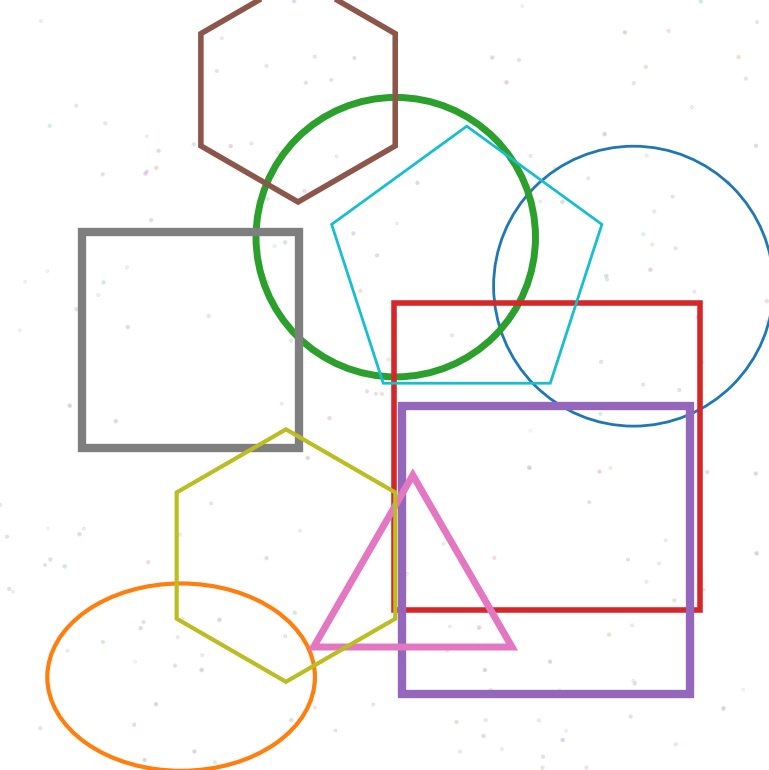[{"shape": "circle", "thickness": 1, "radius": 0.91, "center": [0.823, 0.628]}, {"shape": "oval", "thickness": 1.5, "radius": 0.87, "center": [0.235, 0.121]}, {"shape": "circle", "thickness": 2.5, "radius": 0.91, "center": [0.514, 0.692]}, {"shape": "square", "thickness": 2, "radius": 1.0, "center": [0.71, 0.407]}, {"shape": "square", "thickness": 3, "radius": 0.94, "center": [0.709, 0.286]}, {"shape": "hexagon", "thickness": 2, "radius": 0.73, "center": [0.387, 0.883]}, {"shape": "triangle", "thickness": 2.5, "radius": 0.74, "center": [0.536, 0.234]}, {"shape": "square", "thickness": 3, "radius": 0.7, "center": [0.247, 0.559]}, {"shape": "hexagon", "thickness": 1.5, "radius": 0.82, "center": [0.371, 0.278]}, {"shape": "pentagon", "thickness": 1, "radius": 0.92, "center": [0.606, 0.652]}]